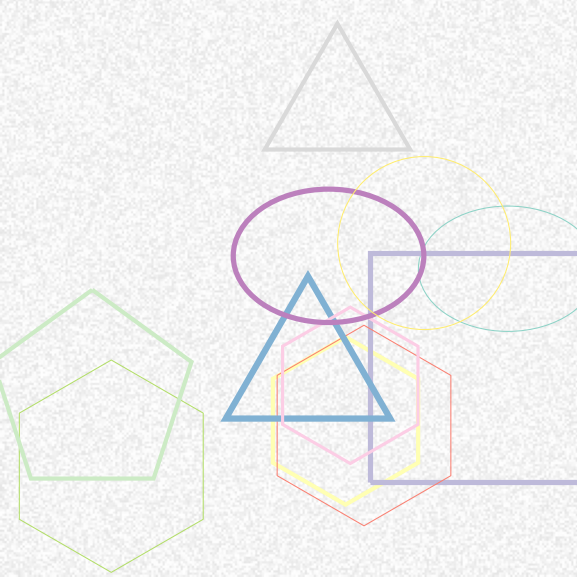[{"shape": "oval", "thickness": 0.5, "radius": 0.78, "center": [0.88, 0.534]}, {"shape": "hexagon", "thickness": 2, "radius": 0.73, "center": [0.598, 0.271]}, {"shape": "square", "thickness": 2.5, "radius": 0.99, "center": [0.839, 0.363]}, {"shape": "hexagon", "thickness": 0.5, "radius": 0.87, "center": [0.63, 0.262]}, {"shape": "triangle", "thickness": 3, "radius": 0.82, "center": [0.533, 0.357]}, {"shape": "hexagon", "thickness": 0.5, "radius": 0.92, "center": [0.193, 0.192]}, {"shape": "hexagon", "thickness": 1.5, "radius": 0.68, "center": [0.607, 0.332]}, {"shape": "triangle", "thickness": 2, "radius": 0.73, "center": [0.584, 0.813]}, {"shape": "oval", "thickness": 2.5, "radius": 0.83, "center": [0.569, 0.556]}, {"shape": "pentagon", "thickness": 2, "radius": 0.9, "center": [0.16, 0.317]}, {"shape": "circle", "thickness": 0.5, "radius": 0.75, "center": [0.734, 0.578]}]